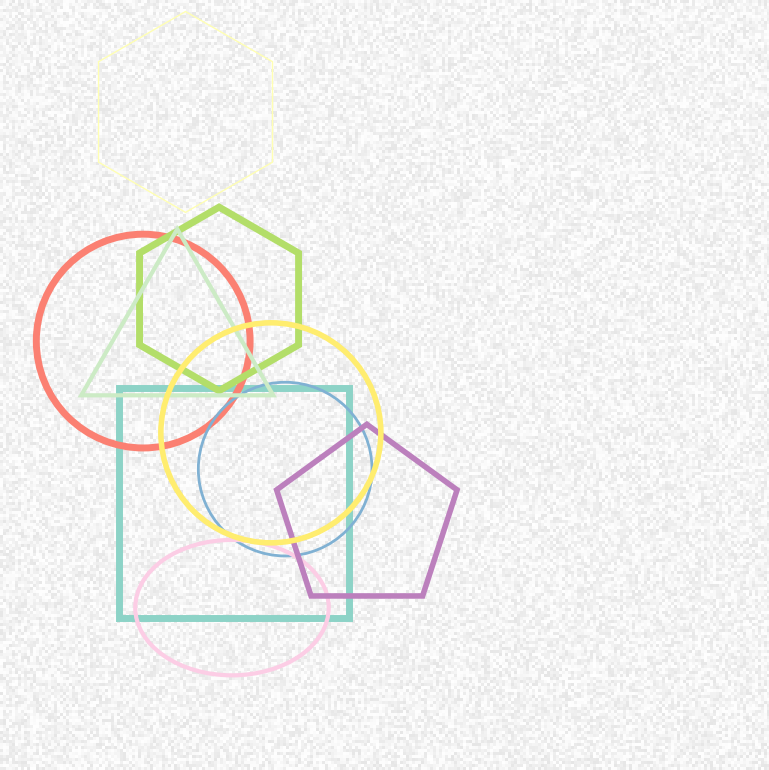[{"shape": "square", "thickness": 2.5, "radius": 0.75, "center": [0.304, 0.347]}, {"shape": "hexagon", "thickness": 0.5, "radius": 0.65, "center": [0.241, 0.855]}, {"shape": "circle", "thickness": 2.5, "radius": 0.69, "center": [0.186, 0.557]}, {"shape": "circle", "thickness": 1, "radius": 0.56, "center": [0.37, 0.391]}, {"shape": "hexagon", "thickness": 2.5, "radius": 0.6, "center": [0.285, 0.612]}, {"shape": "oval", "thickness": 1.5, "radius": 0.63, "center": [0.301, 0.211]}, {"shape": "pentagon", "thickness": 2, "radius": 0.62, "center": [0.476, 0.326]}, {"shape": "triangle", "thickness": 1.5, "radius": 0.72, "center": [0.23, 0.559]}, {"shape": "circle", "thickness": 2, "radius": 0.71, "center": [0.352, 0.438]}]